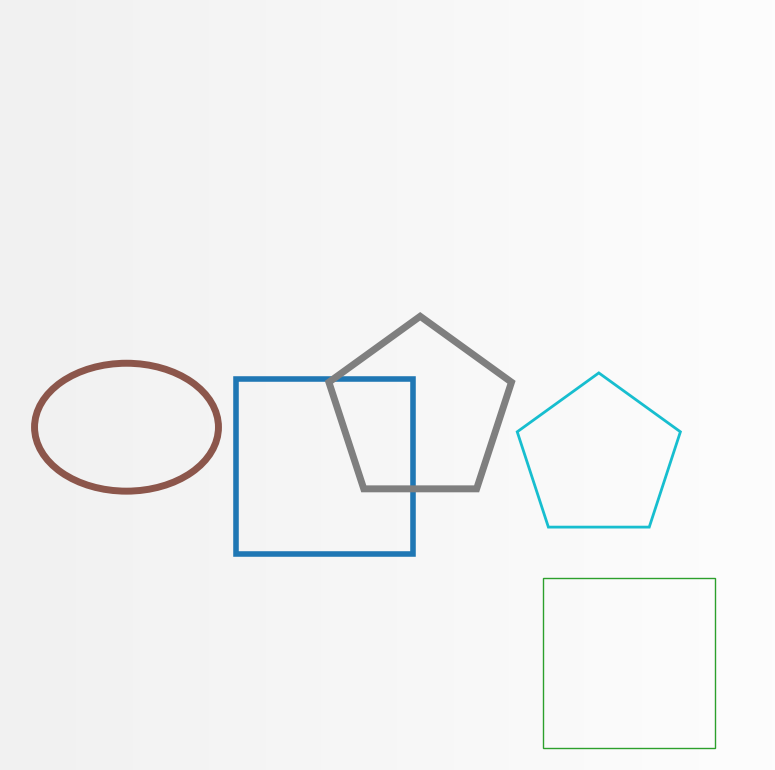[{"shape": "square", "thickness": 2, "radius": 0.57, "center": [0.419, 0.394]}, {"shape": "square", "thickness": 0.5, "radius": 0.55, "center": [0.811, 0.139]}, {"shape": "oval", "thickness": 2.5, "radius": 0.59, "center": [0.163, 0.445]}, {"shape": "pentagon", "thickness": 2.5, "radius": 0.62, "center": [0.542, 0.465]}, {"shape": "pentagon", "thickness": 1, "radius": 0.55, "center": [0.773, 0.405]}]